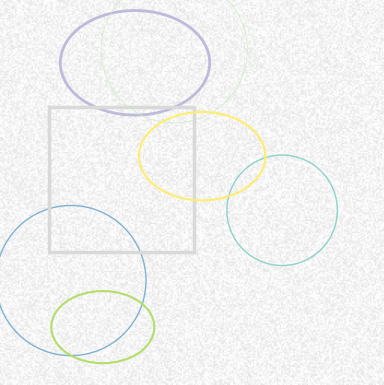[{"shape": "circle", "thickness": 1, "radius": 0.72, "center": [0.733, 0.454]}, {"shape": "oval", "thickness": 2, "radius": 0.97, "center": [0.351, 0.837]}, {"shape": "circle", "thickness": 1, "radius": 0.98, "center": [0.184, 0.271]}, {"shape": "oval", "thickness": 1.5, "radius": 0.67, "center": [0.267, 0.15]}, {"shape": "square", "thickness": 2.5, "radius": 0.94, "center": [0.317, 0.534]}, {"shape": "circle", "thickness": 0.5, "radius": 0.95, "center": [0.452, 0.871]}, {"shape": "oval", "thickness": 1.5, "radius": 0.82, "center": [0.525, 0.594]}]